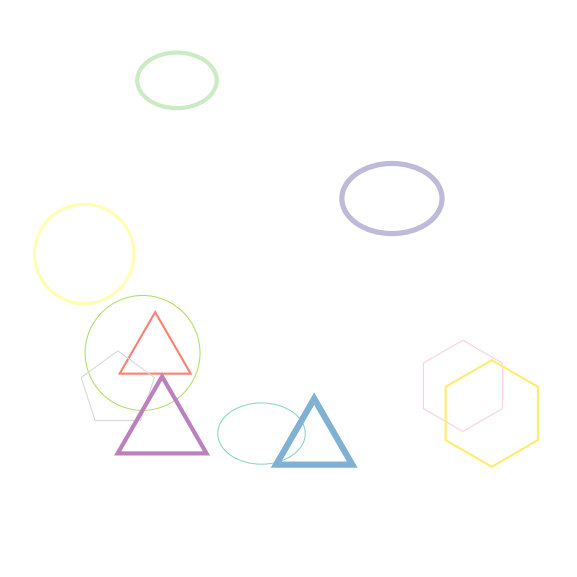[{"shape": "oval", "thickness": 0.5, "radius": 0.38, "center": [0.453, 0.248]}, {"shape": "circle", "thickness": 1.5, "radius": 0.43, "center": [0.146, 0.559]}, {"shape": "oval", "thickness": 2.5, "radius": 0.43, "center": [0.679, 0.655]}, {"shape": "triangle", "thickness": 1, "radius": 0.36, "center": [0.269, 0.388]}, {"shape": "triangle", "thickness": 3, "radius": 0.38, "center": [0.544, 0.233]}, {"shape": "circle", "thickness": 0.5, "radius": 0.5, "center": [0.247, 0.388]}, {"shape": "hexagon", "thickness": 0.5, "radius": 0.39, "center": [0.801, 0.331]}, {"shape": "pentagon", "thickness": 0.5, "radius": 0.33, "center": [0.204, 0.325]}, {"shape": "triangle", "thickness": 2, "radius": 0.44, "center": [0.281, 0.258]}, {"shape": "oval", "thickness": 2, "radius": 0.34, "center": [0.306, 0.86]}, {"shape": "hexagon", "thickness": 1, "radius": 0.46, "center": [0.852, 0.283]}]